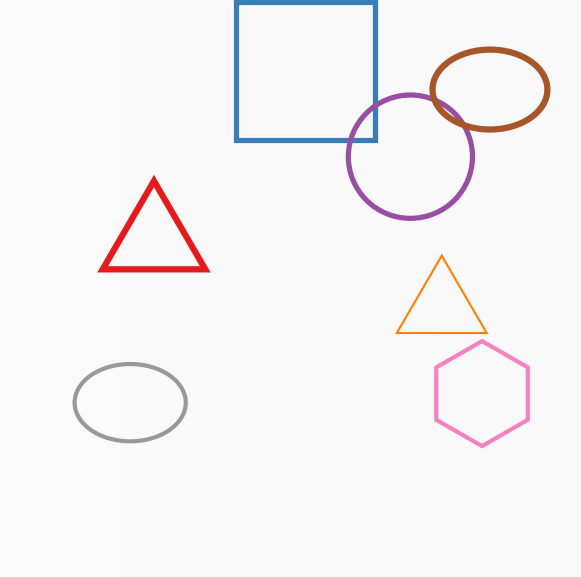[{"shape": "triangle", "thickness": 3, "radius": 0.51, "center": [0.265, 0.584]}, {"shape": "square", "thickness": 2.5, "radius": 0.6, "center": [0.525, 0.876]}, {"shape": "circle", "thickness": 2.5, "radius": 0.53, "center": [0.706, 0.728]}, {"shape": "triangle", "thickness": 1, "radius": 0.45, "center": [0.76, 0.467]}, {"shape": "oval", "thickness": 3, "radius": 0.49, "center": [0.843, 0.844]}, {"shape": "hexagon", "thickness": 2, "radius": 0.45, "center": [0.829, 0.318]}, {"shape": "oval", "thickness": 2, "radius": 0.48, "center": [0.224, 0.302]}]